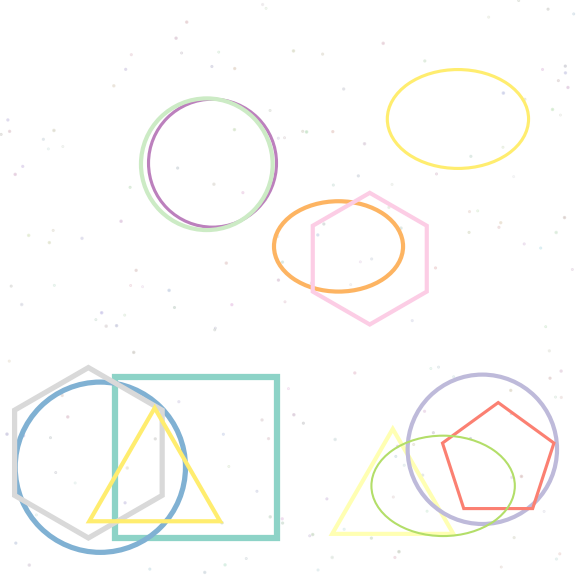[{"shape": "square", "thickness": 3, "radius": 0.7, "center": [0.339, 0.207]}, {"shape": "triangle", "thickness": 2, "radius": 0.61, "center": [0.68, 0.135]}, {"shape": "circle", "thickness": 2, "radius": 0.65, "center": [0.835, 0.221]}, {"shape": "pentagon", "thickness": 1.5, "radius": 0.51, "center": [0.863, 0.201]}, {"shape": "circle", "thickness": 2.5, "radius": 0.74, "center": [0.174, 0.19]}, {"shape": "oval", "thickness": 2, "radius": 0.56, "center": [0.586, 0.572]}, {"shape": "oval", "thickness": 1, "radius": 0.62, "center": [0.767, 0.158]}, {"shape": "hexagon", "thickness": 2, "radius": 0.57, "center": [0.64, 0.551]}, {"shape": "hexagon", "thickness": 2.5, "radius": 0.74, "center": [0.153, 0.215]}, {"shape": "circle", "thickness": 1.5, "radius": 0.55, "center": [0.368, 0.717]}, {"shape": "circle", "thickness": 2, "radius": 0.57, "center": [0.358, 0.715]}, {"shape": "triangle", "thickness": 2, "radius": 0.65, "center": [0.268, 0.162]}, {"shape": "oval", "thickness": 1.5, "radius": 0.61, "center": [0.793, 0.793]}]